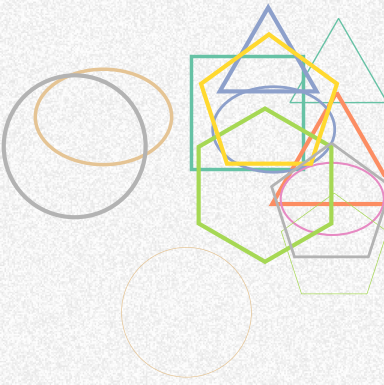[{"shape": "square", "thickness": 2.5, "radius": 0.73, "center": [0.641, 0.707]}, {"shape": "triangle", "thickness": 1, "radius": 0.73, "center": [0.879, 0.806]}, {"shape": "triangle", "thickness": 3, "radius": 0.97, "center": [0.874, 0.567]}, {"shape": "oval", "thickness": 2, "radius": 0.79, "center": [0.711, 0.664]}, {"shape": "triangle", "thickness": 3, "radius": 0.73, "center": [0.697, 0.835]}, {"shape": "oval", "thickness": 1.5, "radius": 0.67, "center": [0.863, 0.483]}, {"shape": "hexagon", "thickness": 3, "radius": 0.99, "center": [0.688, 0.519]}, {"shape": "pentagon", "thickness": 0.5, "radius": 0.72, "center": [0.868, 0.354]}, {"shape": "pentagon", "thickness": 3, "radius": 0.93, "center": [0.699, 0.725]}, {"shape": "oval", "thickness": 2.5, "radius": 0.89, "center": [0.269, 0.696]}, {"shape": "circle", "thickness": 0.5, "radius": 0.84, "center": [0.484, 0.189]}, {"shape": "pentagon", "thickness": 2, "radius": 0.82, "center": [0.861, 0.465]}, {"shape": "circle", "thickness": 3, "radius": 0.92, "center": [0.194, 0.62]}]